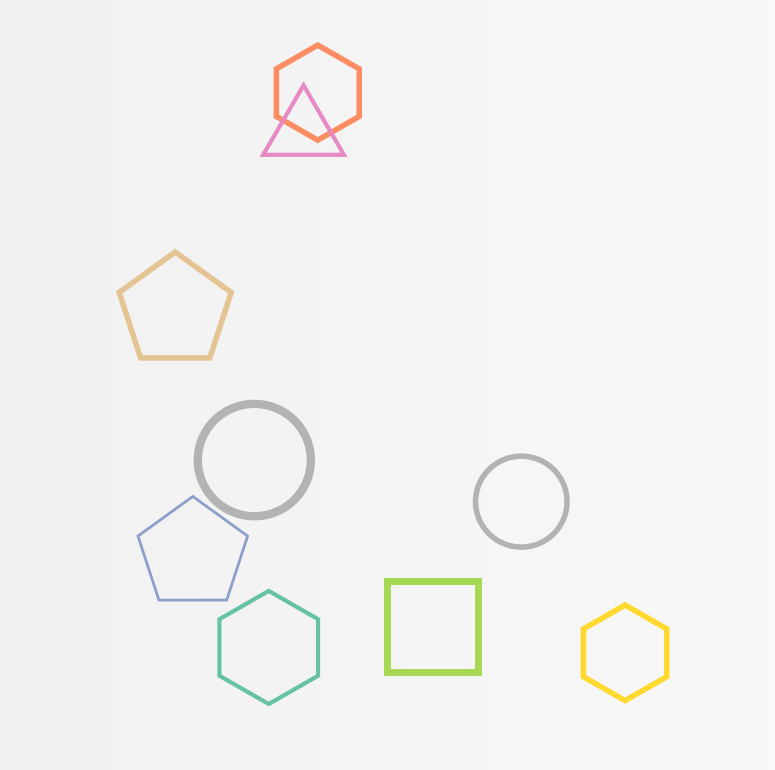[{"shape": "hexagon", "thickness": 1.5, "radius": 0.37, "center": [0.347, 0.159]}, {"shape": "hexagon", "thickness": 2, "radius": 0.31, "center": [0.41, 0.88]}, {"shape": "pentagon", "thickness": 1, "radius": 0.37, "center": [0.249, 0.281]}, {"shape": "triangle", "thickness": 1.5, "radius": 0.3, "center": [0.392, 0.829]}, {"shape": "square", "thickness": 2.5, "radius": 0.29, "center": [0.558, 0.186]}, {"shape": "hexagon", "thickness": 2, "radius": 0.31, "center": [0.807, 0.152]}, {"shape": "pentagon", "thickness": 2, "radius": 0.38, "center": [0.226, 0.597]}, {"shape": "circle", "thickness": 2, "radius": 0.3, "center": [0.673, 0.349]}, {"shape": "circle", "thickness": 3, "radius": 0.36, "center": [0.328, 0.403]}]